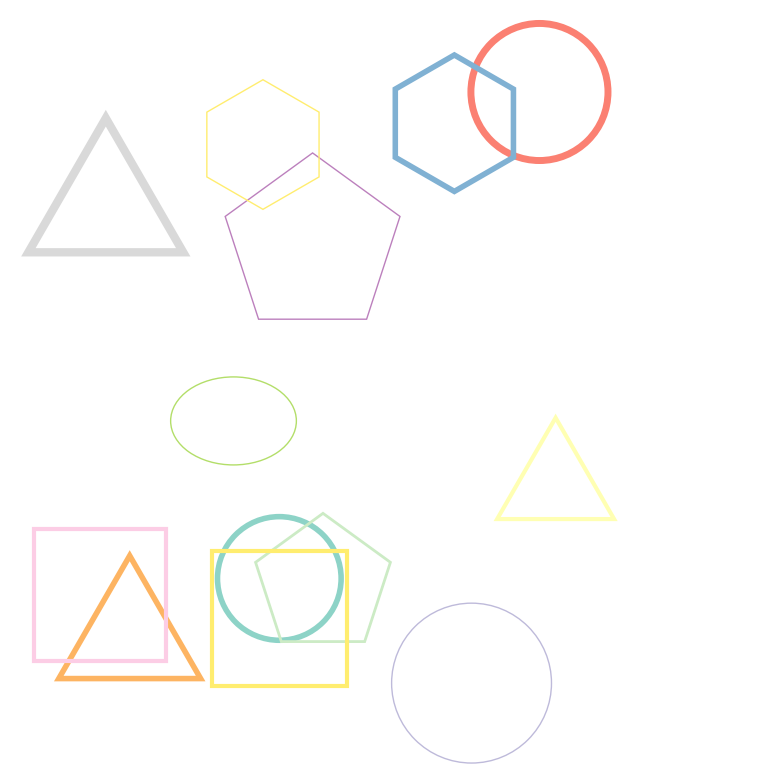[{"shape": "circle", "thickness": 2, "radius": 0.4, "center": [0.363, 0.249]}, {"shape": "triangle", "thickness": 1.5, "radius": 0.44, "center": [0.722, 0.37]}, {"shape": "circle", "thickness": 0.5, "radius": 0.52, "center": [0.612, 0.113]}, {"shape": "circle", "thickness": 2.5, "radius": 0.45, "center": [0.701, 0.881]}, {"shape": "hexagon", "thickness": 2, "radius": 0.44, "center": [0.59, 0.84]}, {"shape": "triangle", "thickness": 2, "radius": 0.53, "center": [0.168, 0.172]}, {"shape": "oval", "thickness": 0.5, "radius": 0.41, "center": [0.303, 0.453]}, {"shape": "square", "thickness": 1.5, "radius": 0.43, "center": [0.13, 0.227]}, {"shape": "triangle", "thickness": 3, "radius": 0.58, "center": [0.137, 0.73]}, {"shape": "pentagon", "thickness": 0.5, "radius": 0.6, "center": [0.406, 0.682]}, {"shape": "pentagon", "thickness": 1, "radius": 0.46, "center": [0.419, 0.241]}, {"shape": "hexagon", "thickness": 0.5, "radius": 0.42, "center": [0.341, 0.812]}, {"shape": "square", "thickness": 1.5, "radius": 0.44, "center": [0.363, 0.197]}]